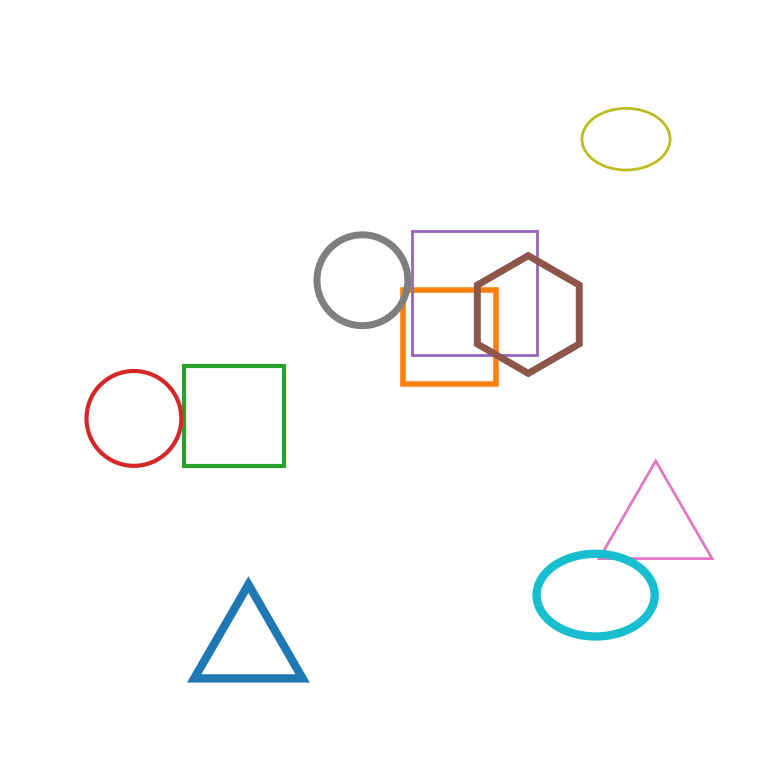[{"shape": "triangle", "thickness": 3, "radius": 0.41, "center": [0.323, 0.16]}, {"shape": "square", "thickness": 2, "radius": 0.3, "center": [0.584, 0.562]}, {"shape": "square", "thickness": 1.5, "radius": 0.33, "center": [0.304, 0.46]}, {"shape": "circle", "thickness": 1.5, "radius": 0.31, "center": [0.174, 0.457]}, {"shape": "square", "thickness": 1, "radius": 0.4, "center": [0.616, 0.62]}, {"shape": "hexagon", "thickness": 2.5, "radius": 0.38, "center": [0.686, 0.592]}, {"shape": "triangle", "thickness": 1, "radius": 0.42, "center": [0.852, 0.317]}, {"shape": "circle", "thickness": 2.5, "radius": 0.29, "center": [0.471, 0.636]}, {"shape": "oval", "thickness": 1, "radius": 0.29, "center": [0.813, 0.819]}, {"shape": "oval", "thickness": 3, "radius": 0.38, "center": [0.774, 0.227]}]